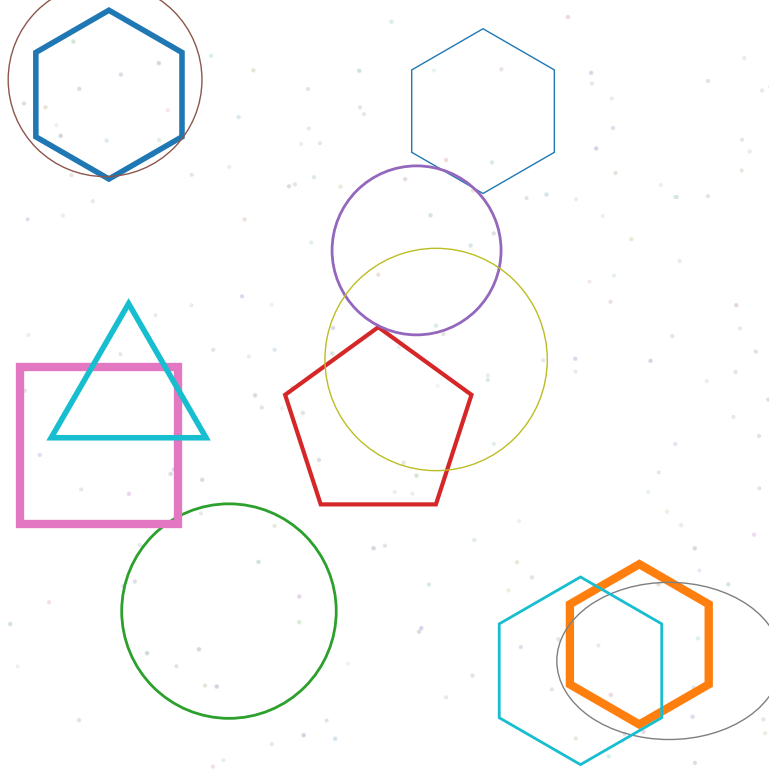[{"shape": "hexagon", "thickness": 0.5, "radius": 0.53, "center": [0.627, 0.856]}, {"shape": "hexagon", "thickness": 2, "radius": 0.55, "center": [0.141, 0.877]}, {"shape": "hexagon", "thickness": 3, "radius": 0.52, "center": [0.83, 0.163]}, {"shape": "circle", "thickness": 1, "radius": 0.7, "center": [0.297, 0.206]}, {"shape": "pentagon", "thickness": 1.5, "radius": 0.64, "center": [0.491, 0.448]}, {"shape": "circle", "thickness": 1, "radius": 0.55, "center": [0.541, 0.675]}, {"shape": "circle", "thickness": 0.5, "radius": 0.63, "center": [0.136, 0.897]}, {"shape": "square", "thickness": 3, "radius": 0.51, "center": [0.128, 0.422]}, {"shape": "oval", "thickness": 0.5, "radius": 0.73, "center": [0.869, 0.142]}, {"shape": "circle", "thickness": 0.5, "radius": 0.72, "center": [0.566, 0.533]}, {"shape": "hexagon", "thickness": 1, "radius": 0.61, "center": [0.754, 0.129]}, {"shape": "triangle", "thickness": 2, "radius": 0.58, "center": [0.167, 0.49]}]